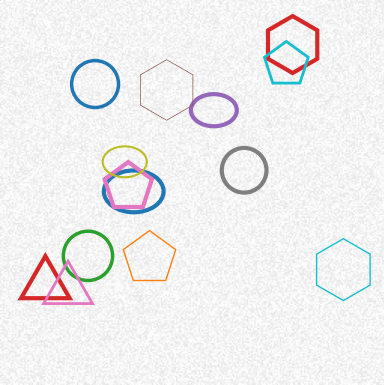[{"shape": "oval", "thickness": 3, "radius": 0.39, "center": [0.347, 0.503]}, {"shape": "circle", "thickness": 2.5, "radius": 0.3, "center": [0.247, 0.782]}, {"shape": "pentagon", "thickness": 1, "radius": 0.36, "center": [0.388, 0.329]}, {"shape": "circle", "thickness": 2.5, "radius": 0.32, "center": [0.229, 0.335]}, {"shape": "triangle", "thickness": 3, "radius": 0.36, "center": [0.118, 0.262]}, {"shape": "hexagon", "thickness": 3, "radius": 0.37, "center": [0.76, 0.884]}, {"shape": "oval", "thickness": 3, "radius": 0.3, "center": [0.555, 0.714]}, {"shape": "hexagon", "thickness": 0.5, "radius": 0.39, "center": [0.433, 0.766]}, {"shape": "triangle", "thickness": 2, "radius": 0.37, "center": [0.177, 0.248]}, {"shape": "pentagon", "thickness": 3, "radius": 0.32, "center": [0.333, 0.515]}, {"shape": "circle", "thickness": 3, "radius": 0.29, "center": [0.634, 0.558]}, {"shape": "oval", "thickness": 1.5, "radius": 0.29, "center": [0.324, 0.58]}, {"shape": "pentagon", "thickness": 2, "radius": 0.3, "center": [0.744, 0.833]}, {"shape": "hexagon", "thickness": 1, "radius": 0.4, "center": [0.892, 0.3]}]